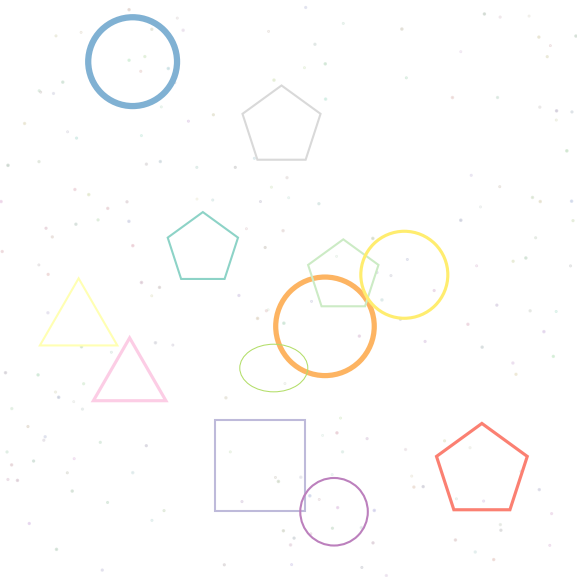[{"shape": "pentagon", "thickness": 1, "radius": 0.32, "center": [0.351, 0.568]}, {"shape": "triangle", "thickness": 1, "radius": 0.39, "center": [0.136, 0.44]}, {"shape": "square", "thickness": 1, "radius": 0.39, "center": [0.45, 0.193]}, {"shape": "pentagon", "thickness": 1.5, "radius": 0.41, "center": [0.834, 0.183]}, {"shape": "circle", "thickness": 3, "radius": 0.38, "center": [0.23, 0.892]}, {"shape": "circle", "thickness": 2.5, "radius": 0.43, "center": [0.563, 0.434]}, {"shape": "oval", "thickness": 0.5, "radius": 0.29, "center": [0.474, 0.362]}, {"shape": "triangle", "thickness": 1.5, "radius": 0.36, "center": [0.225, 0.342]}, {"shape": "pentagon", "thickness": 1, "radius": 0.36, "center": [0.487, 0.78]}, {"shape": "circle", "thickness": 1, "radius": 0.29, "center": [0.578, 0.113]}, {"shape": "pentagon", "thickness": 1, "radius": 0.32, "center": [0.594, 0.521]}, {"shape": "circle", "thickness": 1.5, "radius": 0.38, "center": [0.7, 0.523]}]